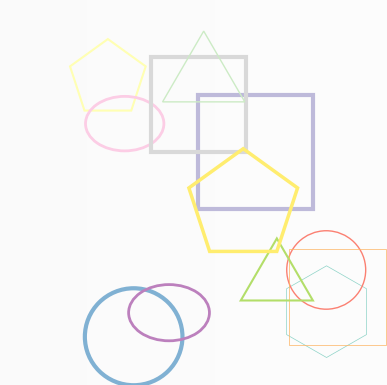[{"shape": "hexagon", "thickness": 0.5, "radius": 0.6, "center": [0.843, 0.19]}, {"shape": "pentagon", "thickness": 1.5, "radius": 0.51, "center": [0.278, 0.796]}, {"shape": "square", "thickness": 3, "radius": 0.74, "center": [0.66, 0.605]}, {"shape": "circle", "thickness": 1, "radius": 0.51, "center": [0.842, 0.299]}, {"shape": "circle", "thickness": 3, "radius": 0.63, "center": [0.345, 0.125]}, {"shape": "square", "thickness": 0.5, "radius": 0.63, "center": [0.872, 0.229]}, {"shape": "triangle", "thickness": 1.5, "radius": 0.54, "center": [0.714, 0.273]}, {"shape": "oval", "thickness": 2, "radius": 0.51, "center": [0.322, 0.679]}, {"shape": "square", "thickness": 3, "radius": 0.62, "center": [0.512, 0.728]}, {"shape": "oval", "thickness": 2, "radius": 0.52, "center": [0.436, 0.188]}, {"shape": "triangle", "thickness": 1, "radius": 0.61, "center": [0.526, 0.797]}, {"shape": "pentagon", "thickness": 2.5, "radius": 0.74, "center": [0.628, 0.466]}]